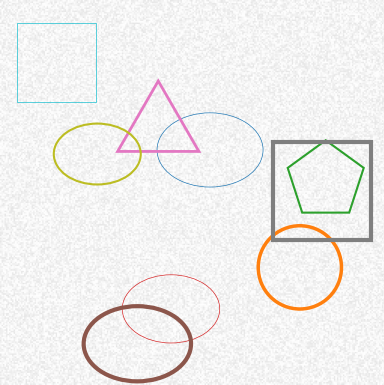[{"shape": "oval", "thickness": 0.5, "radius": 0.69, "center": [0.546, 0.611]}, {"shape": "circle", "thickness": 2.5, "radius": 0.54, "center": [0.779, 0.306]}, {"shape": "pentagon", "thickness": 1.5, "radius": 0.52, "center": [0.846, 0.532]}, {"shape": "oval", "thickness": 0.5, "radius": 0.63, "center": [0.444, 0.198]}, {"shape": "oval", "thickness": 3, "radius": 0.7, "center": [0.357, 0.107]}, {"shape": "triangle", "thickness": 2, "radius": 0.61, "center": [0.411, 0.668]}, {"shape": "square", "thickness": 3, "radius": 0.64, "center": [0.835, 0.505]}, {"shape": "oval", "thickness": 1.5, "radius": 0.56, "center": [0.253, 0.6]}, {"shape": "square", "thickness": 0.5, "radius": 0.51, "center": [0.146, 0.837]}]